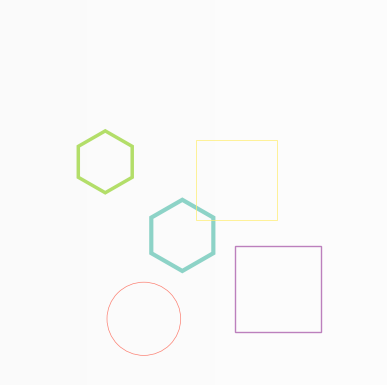[{"shape": "hexagon", "thickness": 3, "radius": 0.46, "center": [0.471, 0.389]}, {"shape": "circle", "thickness": 0.5, "radius": 0.48, "center": [0.371, 0.172]}, {"shape": "hexagon", "thickness": 2.5, "radius": 0.4, "center": [0.272, 0.58]}, {"shape": "square", "thickness": 1, "radius": 0.56, "center": [0.718, 0.249]}, {"shape": "square", "thickness": 0.5, "radius": 0.52, "center": [0.611, 0.533]}]